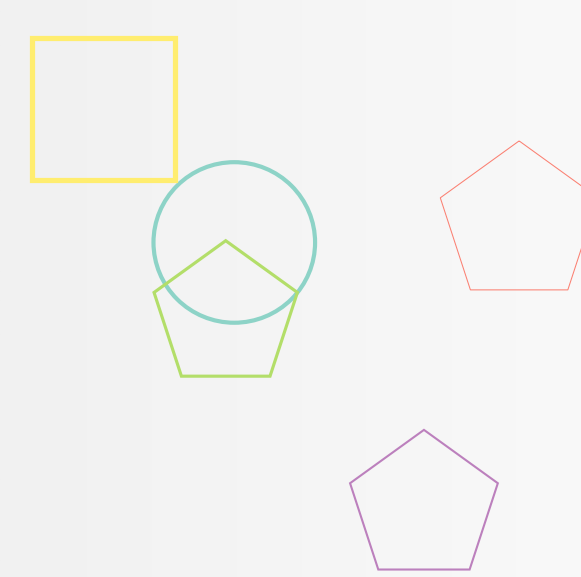[{"shape": "circle", "thickness": 2, "radius": 0.7, "center": [0.403, 0.579]}, {"shape": "pentagon", "thickness": 0.5, "radius": 0.71, "center": [0.893, 0.613]}, {"shape": "pentagon", "thickness": 1.5, "radius": 0.65, "center": [0.388, 0.453]}, {"shape": "pentagon", "thickness": 1, "radius": 0.67, "center": [0.729, 0.121]}, {"shape": "square", "thickness": 2.5, "radius": 0.61, "center": [0.177, 0.811]}]